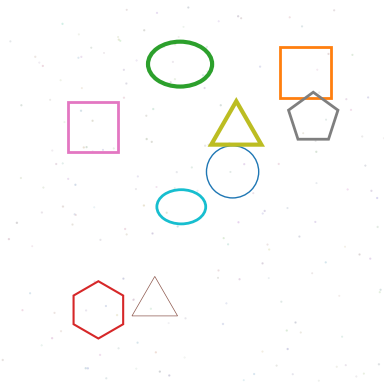[{"shape": "circle", "thickness": 1, "radius": 0.34, "center": [0.604, 0.554]}, {"shape": "square", "thickness": 2, "radius": 0.33, "center": [0.793, 0.811]}, {"shape": "oval", "thickness": 3, "radius": 0.42, "center": [0.468, 0.833]}, {"shape": "hexagon", "thickness": 1.5, "radius": 0.37, "center": [0.256, 0.195]}, {"shape": "triangle", "thickness": 0.5, "radius": 0.34, "center": [0.402, 0.214]}, {"shape": "square", "thickness": 2, "radius": 0.32, "center": [0.242, 0.669]}, {"shape": "pentagon", "thickness": 2, "radius": 0.34, "center": [0.814, 0.693]}, {"shape": "triangle", "thickness": 3, "radius": 0.38, "center": [0.614, 0.662]}, {"shape": "oval", "thickness": 2, "radius": 0.32, "center": [0.471, 0.463]}]